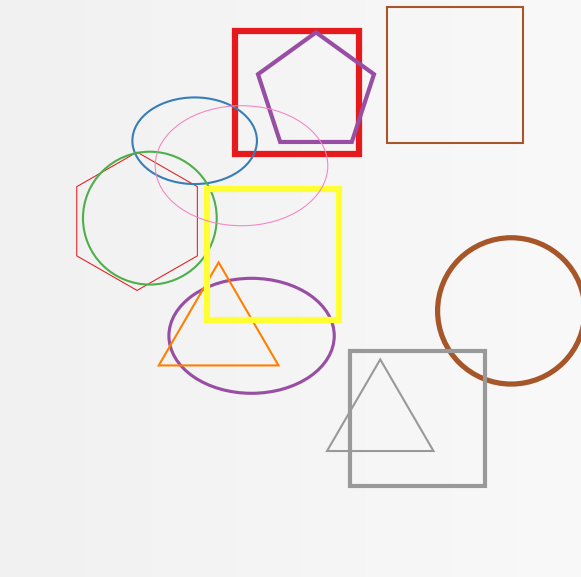[{"shape": "hexagon", "thickness": 0.5, "radius": 0.6, "center": [0.236, 0.616]}, {"shape": "square", "thickness": 3, "radius": 0.53, "center": [0.511, 0.839]}, {"shape": "oval", "thickness": 1, "radius": 0.54, "center": [0.335, 0.755]}, {"shape": "circle", "thickness": 1, "radius": 0.58, "center": [0.258, 0.621]}, {"shape": "oval", "thickness": 1.5, "radius": 0.71, "center": [0.433, 0.418]}, {"shape": "pentagon", "thickness": 2, "radius": 0.52, "center": [0.544, 0.838]}, {"shape": "triangle", "thickness": 1, "radius": 0.59, "center": [0.376, 0.426]}, {"shape": "square", "thickness": 3, "radius": 0.57, "center": [0.47, 0.558]}, {"shape": "circle", "thickness": 2.5, "radius": 0.63, "center": [0.88, 0.461]}, {"shape": "square", "thickness": 1, "radius": 0.59, "center": [0.783, 0.869]}, {"shape": "oval", "thickness": 0.5, "radius": 0.74, "center": [0.415, 0.712]}, {"shape": "square", "thickness": 2, "radius": 0.58, "center": [0.718, 0.274]}, {"shape": "triangle", "thickness": 1, "radius": 0.53, "center": [0.654, 0.271]}]